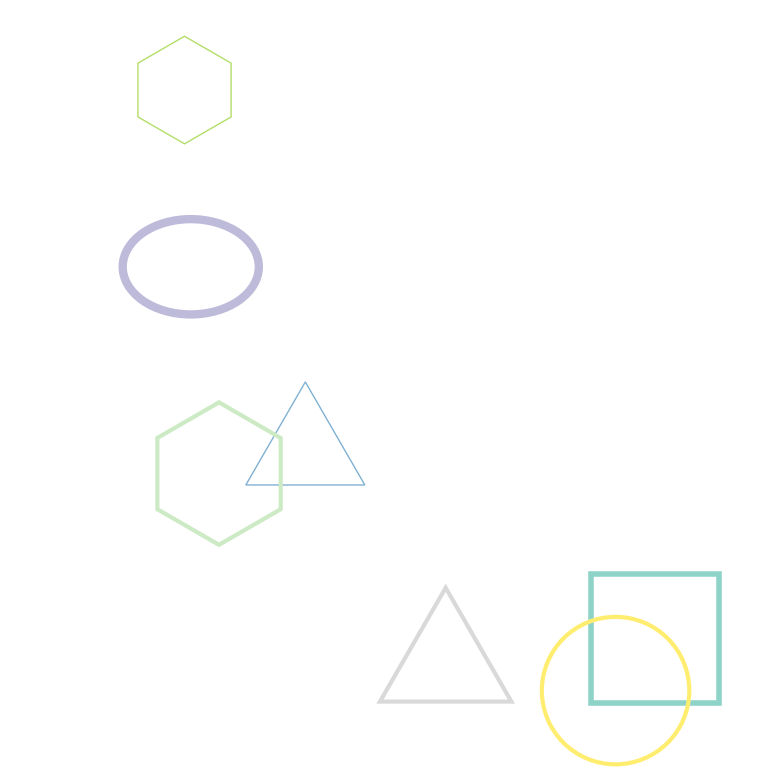[{"shape": "square", "thickness": 2, "radius": 0.42, "center": [0.85, 0.171]}, {"shape": "oval", "thickness": 3, "radius": 0.44, "center": [0.248, 0.654]}, {"shape": "triangle", "thickness": 0.5, "radius": 0.45, "center": [0.397, 0.415]}, {"shape": "hexagon", "thickness": 0.5, "radius": 0.35, "center": [0.24, 0.883]}, {"shape": "triangle", "thickness": 1.5, "radius": 0.49, "center": [0.579, 0.138]}, {"shape": "hexagon", "thickness": 1.5, "radius": 0.46, "center": [0.284, 0.385]}, {"shape": "circle", "thickness": 1.5, "radius": 0.48, "center": [0.799, 0.103]}]